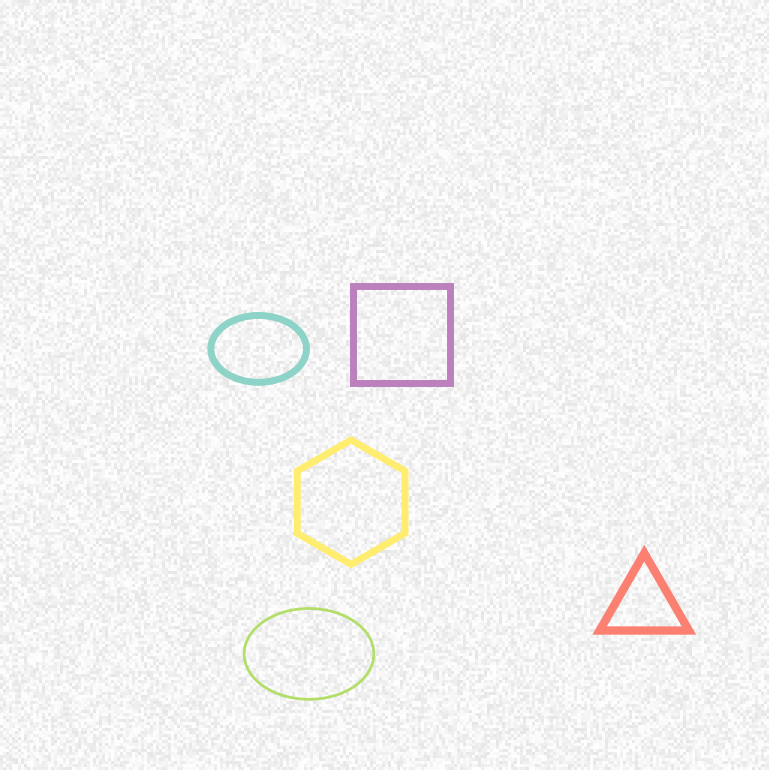[{"shape": "oval", "thickness": 2.5, "radius": 0.31, "center": [0.336, 0.547]}, {"shape": "triangle", "thickness": 3, "radius": 0.34, "center": [0.837, 0.215]}, {"shape": "oval", "thickness": 1, "radius": 0.42, "center": [0.401, 0.151]}, {"shape": "square", "thickness": 2.5, "radius": 0.32, "center": [0.521, 0.565]}, {"shape": "hexagon", "thickness": 2.5, "radius": 0.4, "center": [0.456, 0.348]}]